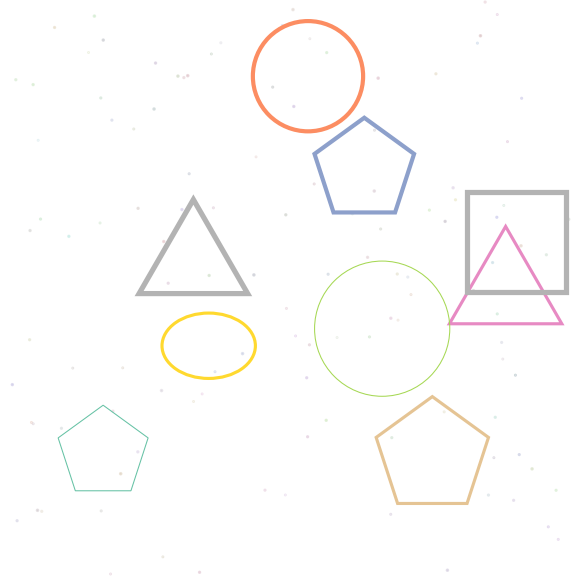[{"shape": "pentagon", "thickness": 0.5, "radius": 0.41, "center": [0.179, 0.216]}, {"shape": "circle", "thickness": 2, "radius": 0.48, "center": [0.533, 0.867]}, {"shape": "pentagon", "thickness": 2, "radius": 0.45, "center": [0.631, 0.705]}, {"shape": "triangle", "thickness": 1.5, "radius": 0.56, "center": [0.876, 0.495]}, {"shape": "circle", "thickness": 0.5, "radius": 0.59, "center": [0.662, 0.43]}, {"shape": "oval", "thickness": 1.5, "radius": 0.4, "center": [0.361, 0.4]}, {"shape": "pentagon", "thickness": 1.5, "radius": 0.51, "center": [0.749, 0.21]}, {"shape": "triangle", "thickness": 2.5, "radius": 0.54, "center": [0.335, 0.545]}, {"shape": "square", "thickness": 2.5, "radius": 0.43, "center": [0.894, 0.58]}]